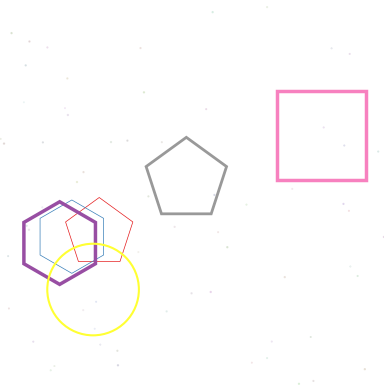[{"shape": "pentagon", "thickness": 0.5, "radius": 0.46, "center": [0.258, 0.395]}, {"shape": "hexagon", "thickness": 0.5, "radius": 0.48, "center": [0.187, 0.385]}, {"shape": "hexagon", "thickness": 2.5, "radius": 0.54, "center": [0.155, 0.369]}, {"shape": "circle", "thickness": 1.5, "radius": 0.59, "center": [0.242, 0.248]}, {"shape": "square", "thickness": 2.5, "radius": 0.58, "center": [0.835, 0.648]}, {"shape": "pentagon", "thickness": 2, "radius": 0.55, "center": [0.484, 0.533]}]